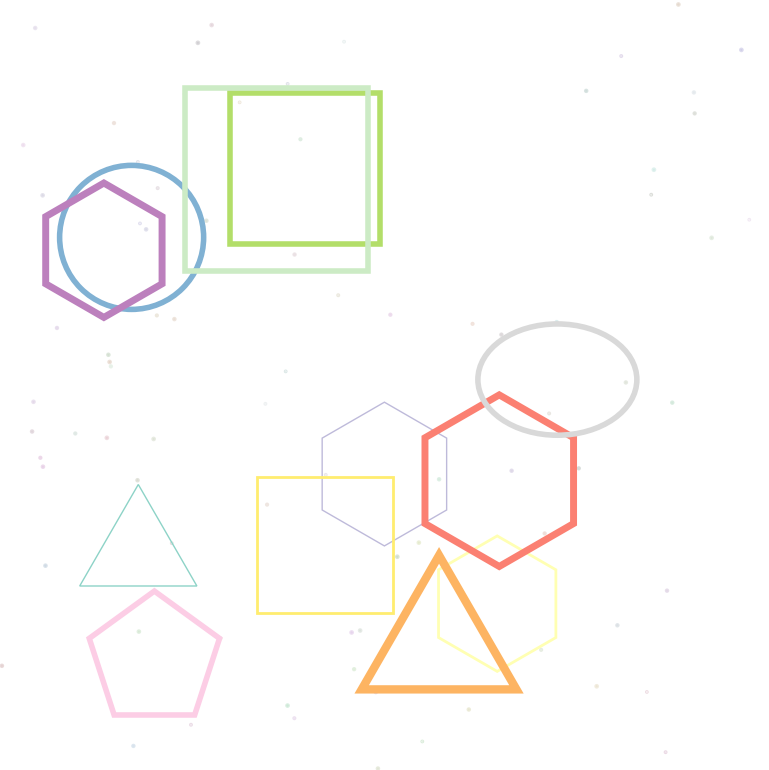[{"shape": "triangle", "thickness": 0.5, "radius": 0.44, "center": [0.18, 0.283]}, {"shape": "hexagon", "thickness": 1, "radius": 0.44, "center": [0.646, 0.216]}, {"shape": "hexagon", "thickness": 0.5, "radius": 0.47, "center": [0.499, 0.384]}, {"shape": "hexagon", "thickness": 2.5, "radius": 0.56, "center": [0.648, 0.376]}, {"shape": "circle", "thickness": 2, "radius": 0.47, "center": [0.171, 0.692]}, {"shape": "triangle", "thickness": 3, "radius": 0.58, "center": [0.57, 0.163]}, {"shape": "square", "thickness": 2, "radius": 0.49, "center": [0.396, 0.782]}, {"shape": "pentagon", "thickness": 2, "radius": 0.44, "center": [0.201, 0.143]}, {"shape": "oval", "thickness": 2, "radius": 0.52, "center": [0.724, 0.507]}, {"shape": "hexagon", "thickness": 2.5, "radius": 0.44, "center": [0.135, 0.675]}, {"shape": "square", "thickness": 2, "radius": 0.59, "center": [0.359, 0.767]}, {"shape": "square", "thickness": 1, "radius": 0.44, "center": [0.422, 0.292]}]